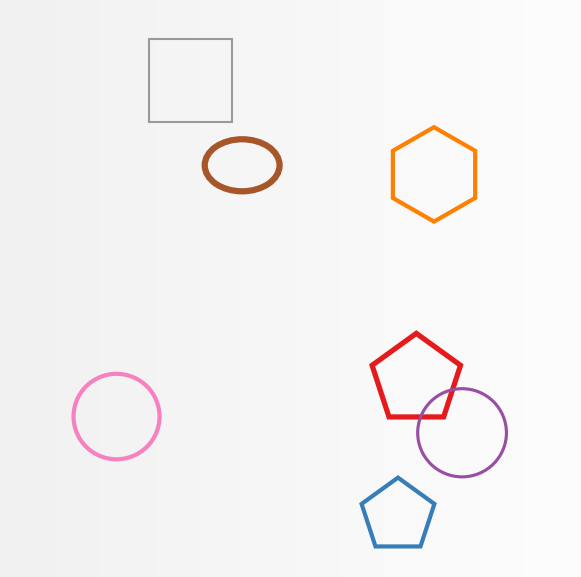[{"shape": "pentagon", "thickness": 2.5, "radius": 0.4, "center": [0.716, 0.342]}, {"shape": "pentagon", "thickness": 2, "radius": 0.33, "center": [0.685, 0.106]}, {"shape": "circle", "thickness": 1.5, "radius": 0.38, "center": [0.795, 0.25]}, {"shape": "hexagon", "thickness": 2, "radius": 0.41, "center": [0.747, 0.697]}, {"shape": "oval", "thickness": 3, "radius": 0.32, "center": [0.417, 0.713]}, {"shape": "circle", "thickness": 2, "radius": 0.37, "center": [0.2, 0.278]}, {"shape": "square", "thickness": 1, "radius": 0.36, "center": [0.328, 0.86]}]